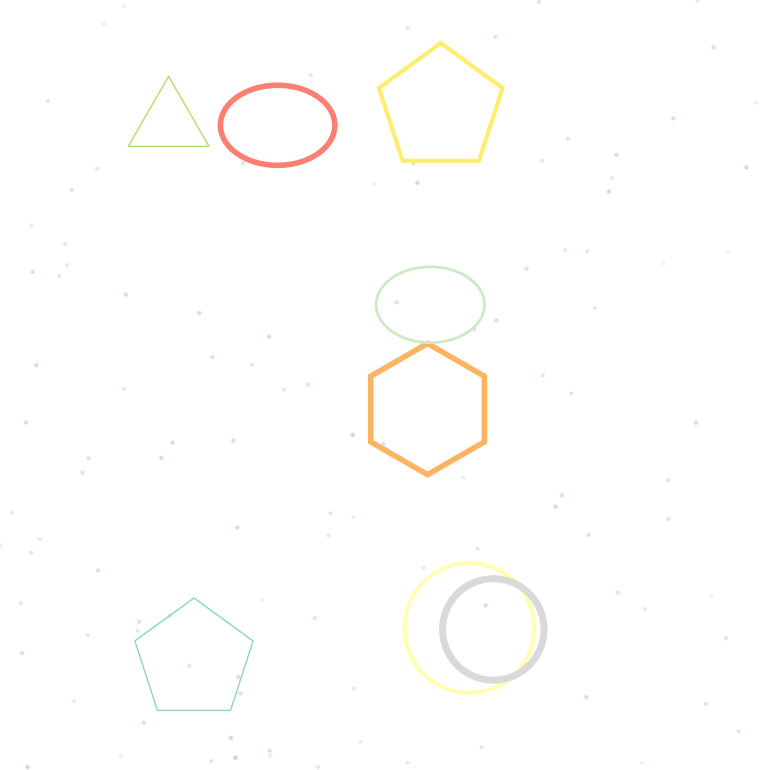[{"shape": "pentagon", "thickness": 0.5, "radius": 0.4, "center": [0.252, 0.143]}, {"shape": "circle", "thickness": 1.5, "radius": 0.42, "center": [0.61, 0.185]}, {"shape": "oval", "thickness": 2, "radius": 0.37, "center": [0.361, 0.837]}, {"shape": "hexagon", "thickness": 2, "radius": 0.43, "center": [0.555, 0.469]}, {"shape": "triangle", "thickness": 0.5, "radius": 0.3, "center": [0.219, 0.84]}, {"shape": "circle", "thickness": 2.5, "radius": 0.33, "center": [0.641, 0.183]}, {"shape": "oval", "thickness": 1, "radius": 0.35, "center": [0.559, 0.604]}, {"shape": "pentagon", "thickness": 1.5, "radius": 0.42, "center": [0.572, 0.86]}]